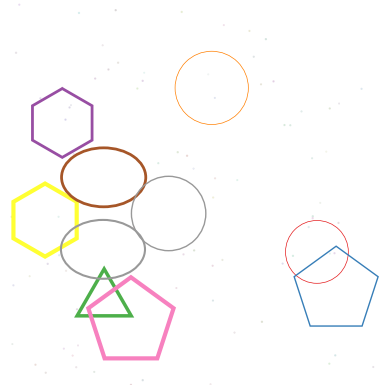[{"shape": "circle", "thickness": 0.5, "radius": 0.41, "center": [0.823, 0.346]}, {"shape": "pentagon", "thickness": 1, "radius": 0.57, "center": [0.873, 0.246]}, {"shape": "triangle", "thickness": 2.5, "radius": 0.41, "center": [0.271, 0.22]}, {"shape": "hexagon", "thickness": 2, "radius": 0.45, "center": [0.162, 0.681]}, {"shape": "circle", "thickness": 0.5, "radius": 0.48, "center": [0.55, 0.772]}, {"shape": "hexagon", "thickness": 3, "radius": 0.47, "center": [0.117, 0.428]}, {"shape": "oval", "thickness": 2, "radius": 0.55, "center": [0.269, 0.539]}, {"shape": "pentagon", "thickness": 3, "radius": 0.58, "center": [0.34, 0.163]}, {"shape": "circle", "thickness": 1, "radius": 0.48, "center": [0.438, 0.445]}, {"shape": "oval", "thickness": 1.5, "radius": 0.55, "center": [0.267, 0.352]}]